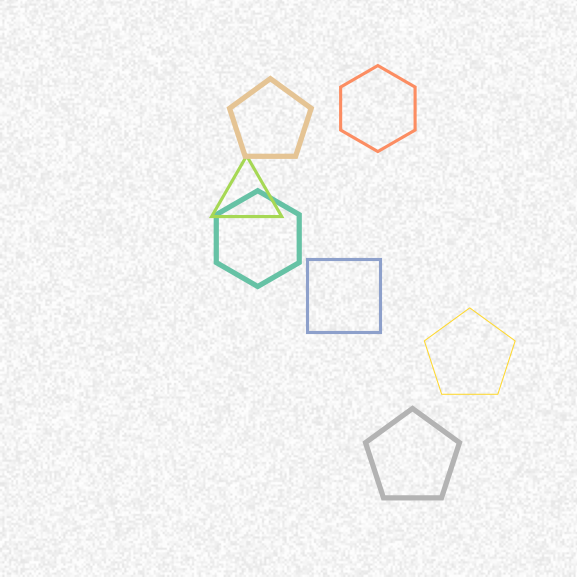[{"shape": "hexagon", "thickness": 2.5, "radius": 0.41, "center": [0.446, 0.586]}, {"shape": "hexagon", "thickness": 1.5, "radius": 0.37, "center": [0.654, 0.811]}, {"shape": "square", "thickness": 1.5, "radius": 0.32, "center": [0.595, 0.488]}, {"shape": "triangle", "thickness": 1.5, "radius": 0.35, "center": [0.427, 0.659]}, {"shape": "pentagon", "thickness": 0.5, "radius": 0.41, "center": [0.813, 0.383]}, {"shape": "pentagon", "thickness": 2.5, "radius": 0.37, "center": [0.468, 0.789]}, {"shape": "pentagon", "thickness": 2.5, "radius": 0.43, "center": [0.714, 0.206]}]